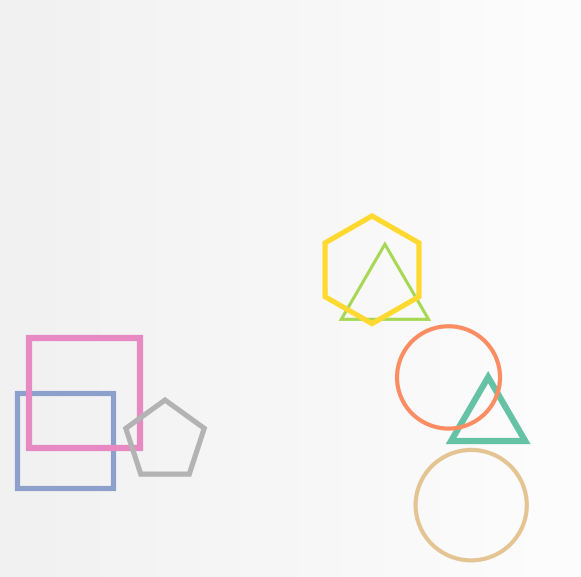[{"shape": "triangle", "thickness": 3, "radius": 0.37, "center": [0.84, 0.272]}, {"shape": "circle", "thickness": 2, "radius": 0.44, "center": [0.772, 0.346]}, {"shape": "square", "thickness": 2.5, "radius": 0.41, "center": [0.112, 0.237]}, {"shape": "square", "thickness": 3, "radius": 0.47, "center": [0.145, 0.318]}, {"shape": "triangle", "thickness": 1.5, "radius": 0.43, "center": [0.662, 0.49]}, {"shape": "hexagon", "thickness": 2.5, "radius": 0.47, "center": [0.64, 0.532]}, {"shape": "circle", "thickness": 2, "radius": 0.48, "center": [0.811, 0.124]}, {"shape": "pentagon", "thickness": 2.5, "radius": 0.35, "center": [0.284, 0.235]}]